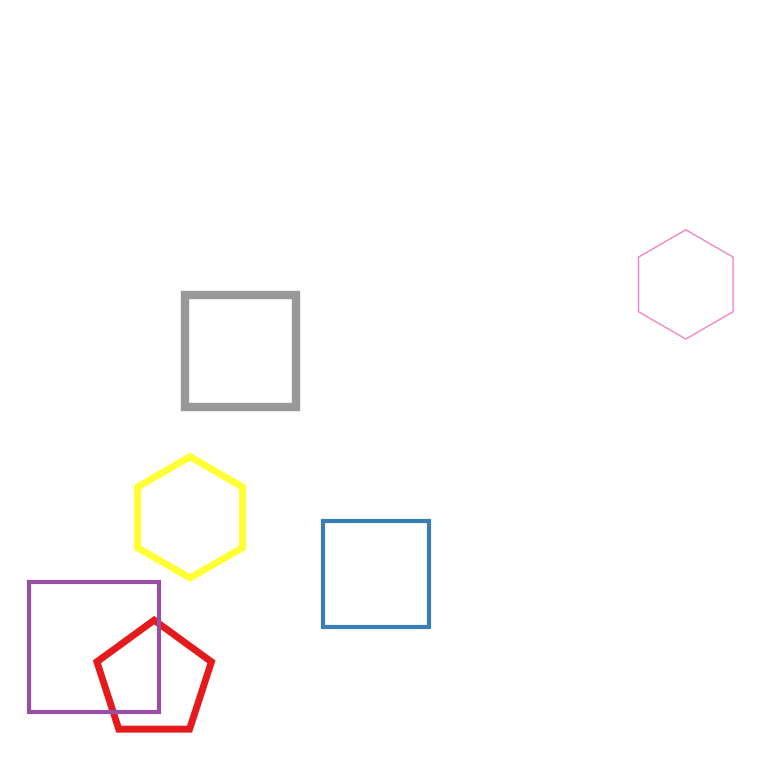[{"shape": "pentagon", "thickness": 2.5, "radius": 0.39, "center": [0.2, 0.116]}, {"shape": "square", "thickness": 1.5, "radius": 0.34, "center": [0.488, 0.254]}, {"shape": "square", "thickness": 1.5, "radius": 0.42, "center": [0.122, 0.16]}, {"shape": "hexagon", "thickness": 2.5, "radius": 0.39, "center": [0.247, 0.328]}, {"shape": "hexagon", "thickness": 0.5, "radius": 0.35, "center": [0.891, 0.631]}, {"shape": "square", "thickness": 3, "radius": 0.36, "center": [0.312, 0.544]}]